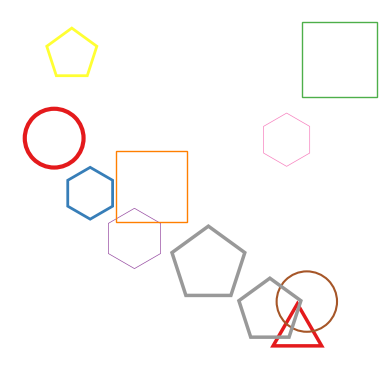[{"shape": "circle", "thickness": 3, "radius": 0.38, "center": [0.141, 0.641]}, {"shape": "triangle", "thickness": 2.5, "radius": 0.36, "center": [0.772, 0.138]}, {"shape": "hexagon", "thickness": 2, "radius": 0.34, "center": [0.234, 0.498]}, {"shape": "square", "thickness": 1, "radius": 0.48, "center": [0.881, 0.845]}, {"shape": "hexagon", "thickness": 0.5, "radius": 0.39, "center": [0.349, 0.381]}, {"shape": "square", "thickness": 1, "radius": 0.46, "center": [0.394, 0.514]}, {"shape": "pentagon", "thickness": 2, "radius": 0.34, "center": [0.186, 0.859]}, {"shape": "circle", "thickness": 1.5, "radius": 0.39, "center": [0.797, 0.217]}, {"shape": "hexagon", "thickness": 0.5, "radius": 0.35, "center": [0.744, 0.637]}, {"shape": "pentagon", "thickness": 2.5, "radius": 0.5, "center": [0.541, 0.313]}, {"shape": "pentagon", "thickness": 2.5, "radius": 0.42, "center": [0.701, 0.193]}]